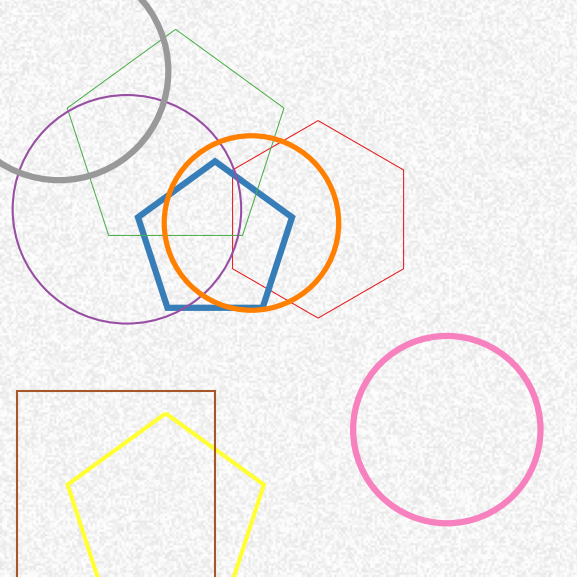[{"shape": "hexagon", "thickness": 0.5, "radius": 0.85, "center": [0.551, 0.619]}, {"shape": "pentagon", "thickness": 3, "radius": 0.7, "center": [0.372, 0.58]}, {"shape": "pentagon", "thickness": 0.5, "radius": 0.99, "center": [0.304, 0.751]}, {"shape": "circle", "thickness": 1, "radius": 0.99, "center": [0.22, 0.637]}, {"shape": "circle", "thickness": 2.5, "radius": 0.76, "center": [0.435, 0.613]}, {"shape": "pentagon", "thickness": 2, "radius": 0.89, "center": [0.287, 0.105]}, {"shape": "square", "thickness": 1, "radius": 0.86, "center": [0.201, 0.15]}, {"shape": "circle", "thickness": 3, "radius": 0.81, "center": [0.774, 0.255]}, {"shape": "circle", "thickness": 3, "radius": 0.94, "center": [0.103, 0.876]}]